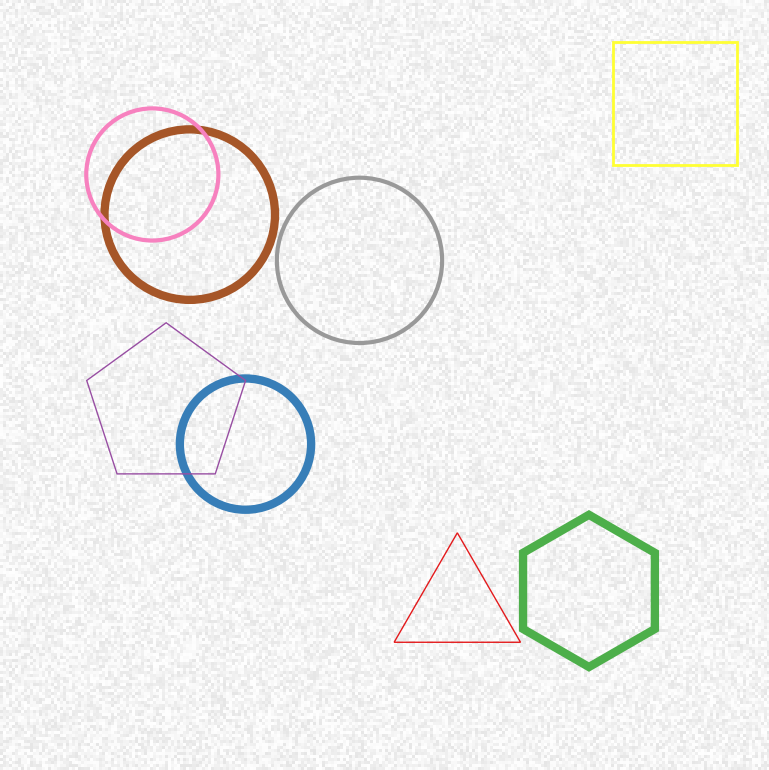[{"shape": "triangle", "thickness": 0.5, "radius": 0.47, "center": [0.594, 0.213]}, {"shape": "circle", "thickness": 3, "radius": 0.43, "center": [0.319, 0.423]}, {"shape": "hexagon", "thickness": 3, "radius": 0.49, "center": [0.765, 0.233]}, {"shape": "pentagon", "thickness": 0.5, "radius": 0.54, "center": [0.216, 0.472]}, {"shape": "square", "thickness": 1, "radius": 0.4, "center": [0.877, 0.866]}, {"shape": "circle", "thickness": 3, "radius": 0.55, "center": [0.246, 0.721]}, {"shape": "circle", "thickness": 1.5, "radius": 0.43, "center": [0.198, 0.773]}, {"shape": "circle", "thickness": 1.5, "radius": 0.54, "center": [0.467, 0.662]}]